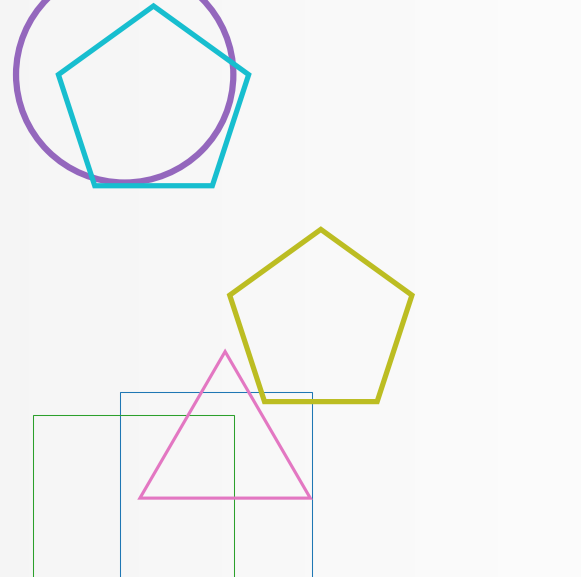[{"shape": "square", "thickness": 0.5, "radius": 0.83, "center": [0.371, 0.155]}, {"shape": "square", "thickness": 0.5, "radius": 0.86, "center": [0.23, 0.108]}, {"shape": "circle", "thickness": 3, "radius": 0.93, "center": [0.215, 0.87]}, {"shape": "triangle", "thickness": 1.5, "radius": 0.85, "center": [0.387, 0.221]}, {"shape": "pentagon", "thickness": 2.5, "radius": 0.82, "center": [0.552, 0.437]}, {"shape": "pentagon", "thickness": 2.5, "radius": 0.86, "center": [0.264, 0.817]}]